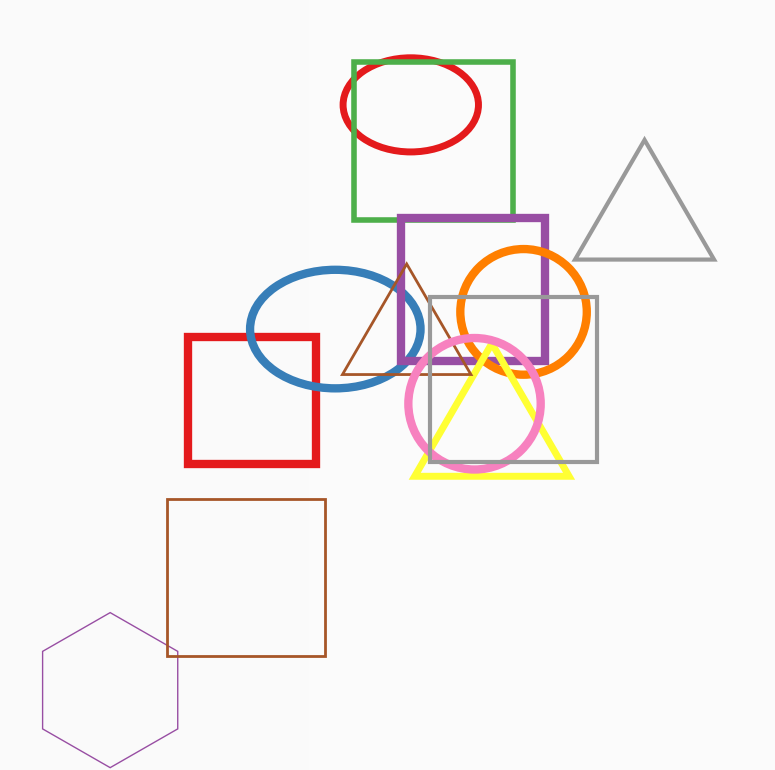[{"shape": "oval", "thickness": 2.5, "radius": 0.44, "center": [0.53, 0.864]}, {"shape": "square", "thickness": 3, "radius": 0.41, "center": [0.326, 0.48]}, {"shape": "oval", "thickness": 3, "radius": 0.55, "center": [0.433, 0.573]}, {"shape": "square", "thickness": 2, "radius": 0.51, "center": [0.56, 0.816]}, {"shape": "hexagon", "thickness": 0.5, "radius": 0.5, "center": [0.142, 0.104]}, {"shape": "square", "thickness": 3, "radius": 0.46, "center": [0.611, 0.624]}, {"shape": "circle", "thickness": 3, "radius": 0.41, "center": [0.676, 0.595]}, {"shape": "triangle", "thickness": 2.5, "radius": 0.58, "center": [0.635, 0.439]}, {"shape": "triangle", "thickness": 1, "radius": 0.48, "center": [0.525, 0.561]}, {"shape": "square", "thickness": 1, "radius": 0.51, "center": [0.318, 0.25]}, {"shape": "circle", "thickness": 3, "radius": 0.43, "center": [0.612, 0.476]}, {"shape": "triangle", "thickness": 1.5, "radius": 0.52, "center": [0.832, 0.715]}, {"shape": "square", "thickness": 1.5, "radius": 0.54, "center": [0.663, 0.507]}]